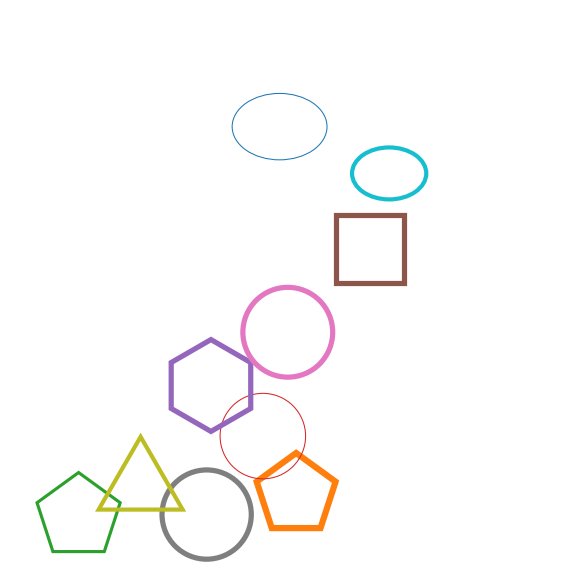[{"shape": "oval", "thickness": 0.5, "radius": 0.41, "center": [0.484, 0.78]}, {"shape": "pentagon", "thickness": 3, "radius": 0.36, "center": [0.513, 0.143]}, {"shape": "pentagon", "thickness": 1.5, "radius": 0.38, "center": [0.136, 0.105]}, {"shape": "circle", "thickness": 0.5, "radius": 0.37, "center": [0.455, 0.244]}, {"shape": "hexagon", "thickness": 2.5, "radius": 0.4, "center": [0.365, 0.332]}, {"shape": "square", "thickness": 2.5, "radius": 0.3, "center": [0.641, 0.568]}, {"shape": "circle", "thickness": 2.5, "radius": 0.39, "center": [0.498, 0.424]}, {"shape": "circle", "thickness": 2.5, "radius": 0.39, "center": [0.358, 0.108]}, {"shape": "triangle", "thickness": 2, "radius": 0.42, "center": [0.244, 0.159]}, {"shape": "oval", "thickness": 2, "radius": 0.32, "center": [0.674, 0.699]}]